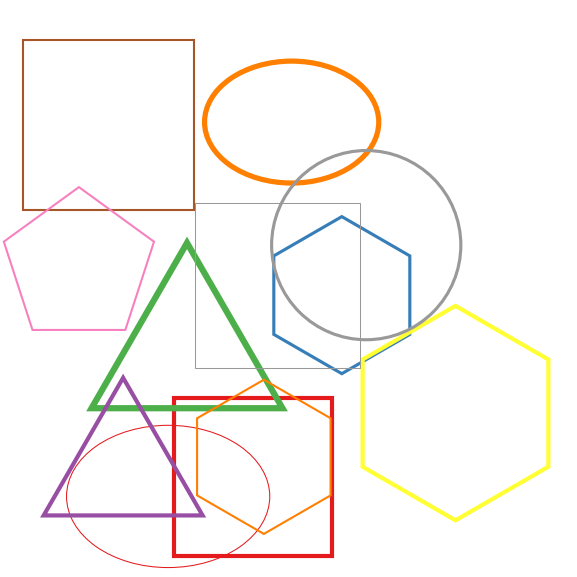[{"shape": "square", "thickness": 2, "radius": 0.68, "center": [0.438, 0.173]}, {"shape": "oval", "thickness": 0.5, "radius": 0.88, "center": [0.291, 0.14]}, {"shape": "hexagon", "thickness": 1.5, "radius": 0.68, "center": [0.592, 0.488]}, {"shape": "triangle", "thickness": 3, "radius": 0.95, "center": [0.324, 0.388]}, {"shape": "triangle", "thickness": 2, "radius": 0.79, "center": [0.213, 0.186]}, {"shape": "hexagon", "thickness": 1, "radius": 0.67, "center": [0.457, 0.208]}, {"shape": "oval", "thickness": 2.5, "radius": 0.75, "center": [0.505, 0.788]}, {"shape": "hexagon", "thickness": 2, "radius": 0.93, "center": [0.789, 0.284]}, {"shape": "square", "thickness": 1, "radius": 0.74, "center": [0.188, 0.782]}, {"shape": "pentagon", "thickness": 1, "radius": 0.68, "center": [0.137, 0.538]}, {"shape": "square", "thickness": 0.5, "radius": 0.72, "center": [0.48, 0.505]}, {"shape": "circle", "thickness": 1.5, "radius": 0.82, "center": [0.634, 0.575]}]